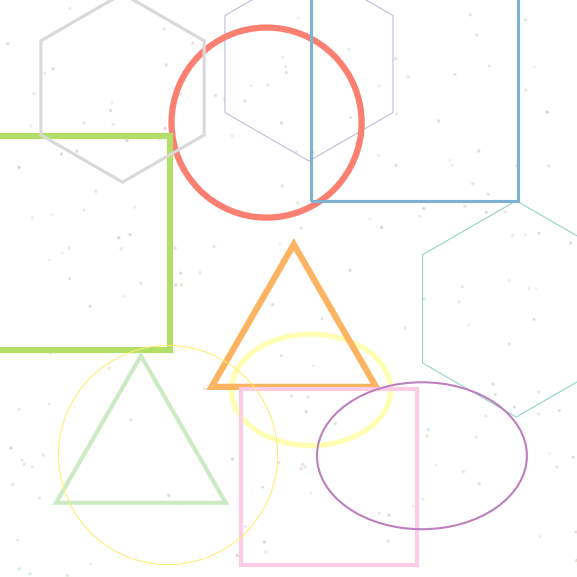[{"shape": "hexagon", "thickness": 0.5, "radius": 0.94, "center": [0.894, 0.464]}, {"shape": "oval", "thickness": 2.5, "radius": 0.69, "center": [0.539, 0.324]}, {"shape": "hexagon", "thickness": 0.5, "radius": 0.84, "center": [0.535, 0.888]}, {"shape": "circle", "thickness": 3, "radius": 0.82, "center": [0.462, 0.787]}, {"shape": "square", "thickness": 1.5, "radius": 0.9, "center": [0.718, 0.832]}, {"shape": "triangle", "thickness": 3, "radius": 0.82, "center": [0.509, 0.411]}, {"shape": "square", "thickness": 3, "radius": 0.93, "center": [0.109, 0.578]}, {"shape": "square", "thickness": 2, "radius": 0.76, "center": [0.57, 0.173]}, {"shape": "hexagon", "thickness": 1.5, "radius": 0.82, "center": [0.212, 0.847]}, {"shape": "oval", "thickness": 1, "radius": 0.91, "center": [0.731, 0.21]}, {"shape": "triangle", "thickness": 2, "radius": 0.85, "center": [0.244, 0.213]}, {"shape": "circle", "thickness": 0.5, "radius": 0.95, "center": [0.291, 0.211]}]